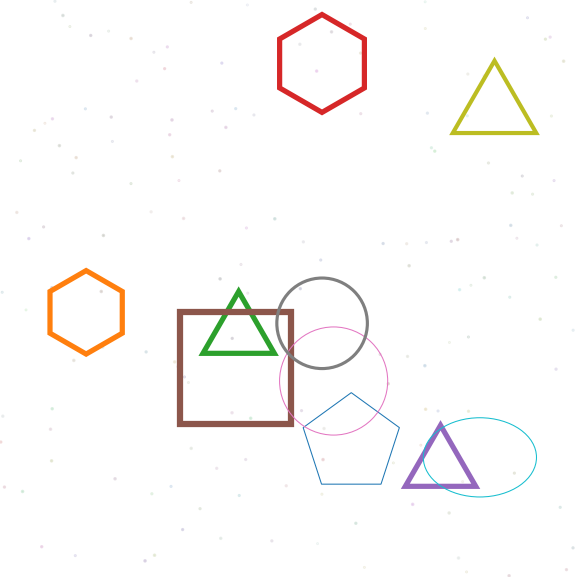[{"shape": "pentagon", "thickness": 0.5, "radius": 0.44, "center": [0.608, 0.232]}, {"shape": "hexagon", "thickness": 2.5, "radius": 0.36, "center": [0.149, 0.458]}, {"shape": "triangle", "thickness": 2.5, "radius": 0.36, "center": [0.413, 0.423]}, {"shape": "hexagon", "thickness": 2.5, "radius": 0.42, "center": [0.558, 0.889]}, {"shape": "triangle", "thickness": 2.5, "radius": 0.35, "center": [0.763, 0.192]}, {"shape": "square", "thickness": 3, "radius": 0.48, "center": [0.408, 0.362]}, {"shape": "circle", "thickness": 0.5, "radius": 0.47, "center": [0.578, 0.339]}, {"shape": "circle", "thickness": 1.5, "radius": 0.39, "center": [0.558, 0.439]}, {"shape": "triangle", "thickness": 2, "radius": 0.42, "center": [0.856, 0.81]}, {"shape": "oval", "thickness": 0.5, "radius": 0.49, "center": [0.831, 0.207]}]